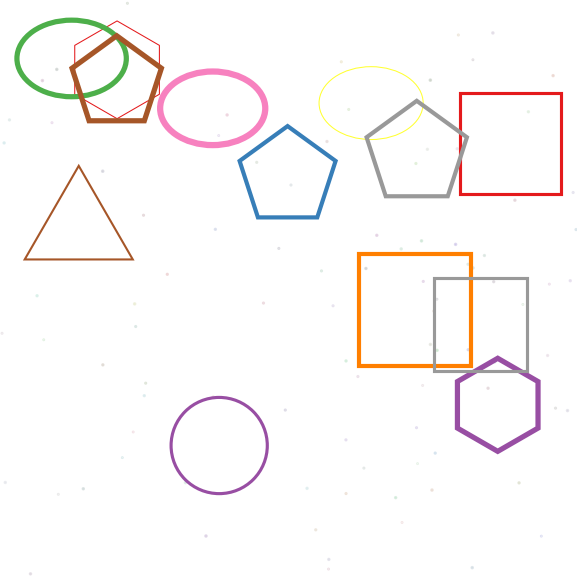[{"shape": "square", "thickness": 1.5, "radius": 0.44, "center": [0.884, 0.751]}, {"shape": "hexagon", "thickness": 0.5, "radius": 0.42, "center": [0.203, 0.878]}, {"shape": "pentagon", "thickness": 2, "radius": 0.44, "center": [0.498, 0.693]}, {"shape": "oval", "thickness": 2.5, "radius": 0.47, "center": [0.124, 0.898]}, {"shape": "circle", "thickness": 1.5, "radius": 0.42, "center": [0.38, 0.228]}, {"shape": "hexagon", "thickness": 2.5, "radius": 0.4, "center": [0.862, 0.298]}, {"shape": "square", "thickness": 2, "radius": 0.48, "center": [0.718, 0.463]}, {"shape": "oval", "thickness": 0.5, "radius": 0.45, "center": [0.643, 0.821]}, {"shape": "triangle", "thickness": 1, "radius": 0.54, "center": [0.136, 0.604]}, {"shape": "pentagon", "thickness": 2.5, "radius": 0.41, "center": [0.202, 0.856]}, {"shape": "oval", "thickness": 3, "radius": 0.46, "center": [0.368, 0.812]}, {"shape": "pentagon", "thickness": 2, "radius": 0.46, "center": [0.722, 0.733]}, {"shape": "square", "thickness": 1.5, "radius": 0.4, "center": [0.832, 0.438]}]